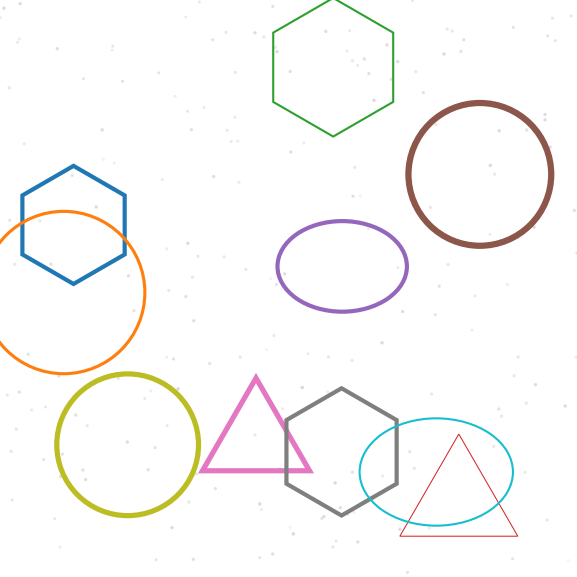[{"shape": "hexagon", "thickness": 2, "radius": 0.51, "center": [0.127, 0.61]}, {"shape": "circle", "thickness": 1.5, "radius": 0.7, "center": [0.11, 0.493]}, {"shape": "hexagon", "thickness": 1, "radius": 0.6, "center": [0.577, 0.883]}, {"shape": "triangle", "thickness": 0.5, "radius": 0.59, "center": [0.795, 0.13]}, {"shape": "oval", "thickness": 2, "radius": 0.56, "center": [0.593, 0.538]}, {"shape": "circle", "thickness": 3, "radius": 0.62, "center": [0.831, 0.697]}, {"shape": "triangle", "thickness": 2.5, "radius": 0.54, "center": [0.443, 0.237]}, {"shape": "hexagon", "thickness": 2, "radius": 0.55, "center": [0.591, 0.217]}, {"shape": "circle", "thickness": 2.5, "radius": 0.61, "center": [0.221, 0.229]}, {"shape": "oval", "thickness": 1, "radius": 0.66, "center": [0.755, 0.182]}]